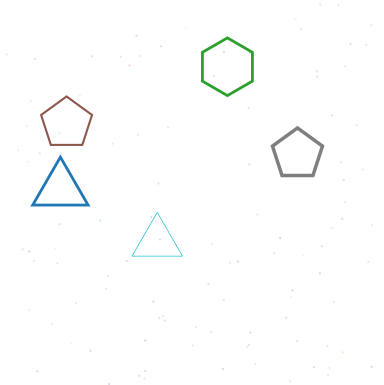[{"shape": "triangle", "thickness": 2, "radius": 0.42, "center": [0.157, 0.509]}, {"shape": "hexagon", "thickness": 2, "radius": 0.37, "center": [0.591, 0.827]}, {"shape": "pentagon", "thickness": 1.5, "radius": 0.35, "center": [0.173, 0.68]}, {"shape": "pentagon", "thickness": 2.5, "radius": 0.34, "center": [0.773, 0.599]}, {"shape": "triangle", "thickness": 0.5, "radius": 0.38, "center": [0.408, 0.373]}]